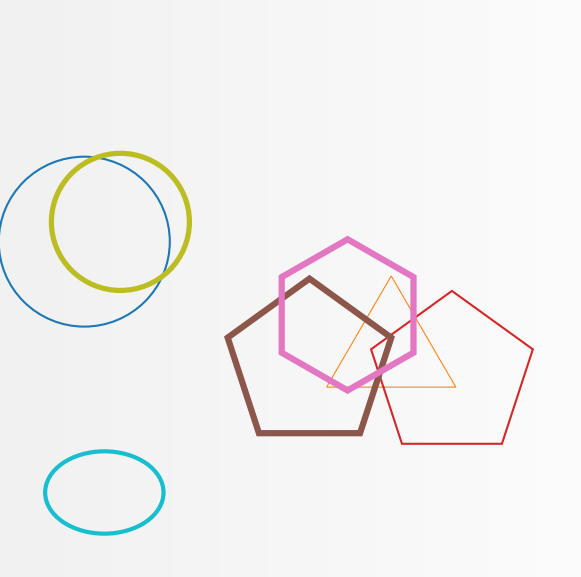[{"shape": "circle", "thickness": 1, "radius": 0.74, "center": [0.145, 0.581]}, {"shape": "triangle", "thickness": 0.5, "radius": 0.64, "center": [0.673, 0.393]}, {"shape": "pentagon", "thickness": 1, "radius": 0.73, "center": [0.778, 0.349]}, {"shape": "pentagon", "thickness": 3, "radius": 0.74, "center": [0.532, 0.369]}, {"shape": "hexagon", "thickness": 3, "radius": 0.65, "center": [0.598, 0.454]}, {"shape": "circle", "thickness": 2.5, "radius": 0.59, "center": [0.207, 0.615]}, {"shape": "oval", "thickness": 2, "radius": 0.51, "center": [0.18, 0.146]}]